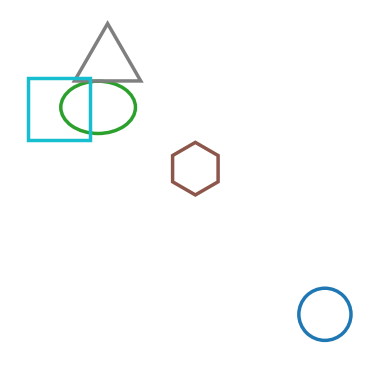[{"shape": "circle", "thickness": 2.5, "radius": 0.34, "center": [0.844, 0.184]}, {"shape": "oval", "thickness": 2.5, "radius": 0.48, "center": [0.255, 0.721]}, {"shape": "hexagon", "thickness": 2.5, "radius": 0.34, "center": [0.507, 0.562]}, {"shape": "triangle", "thickness": 2.5, "radius": 0.5, "center": [0.279, 0.839]}, {"shape": "square", "thickness": 2.5, "radius": 0.4, "center": [0.154, 0.716]}]